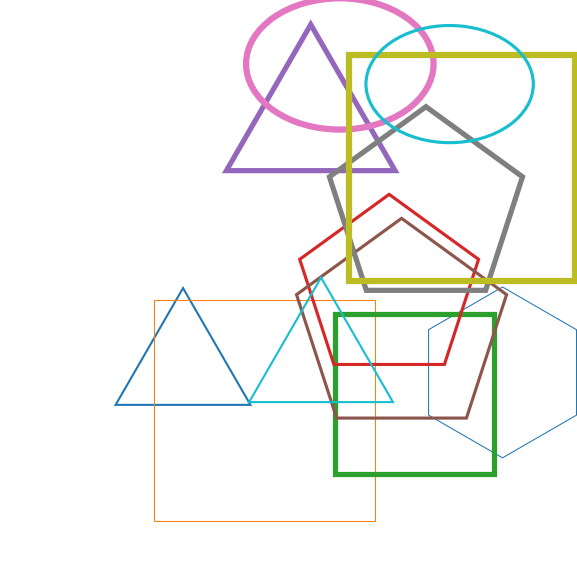[{"shape": "hexagon", "thickness": 0.5, "radius": 0.74, "center": [0.87, 0.354]}, {"shape": "triangle", "thickness": 1, "radius": 0.67, "center": [0.317, 0.365]}, {"shape": "square", "thickness": 0.5, "radius": 0.96, "center": [0.457, 0.288]}, {"shape": "square", "thickness": 2.5, "radius": 0.69, "center": [0.717, 0.317]}, {"shape": "pentagon", "thickness": 1.5, "radius": 0.81, "center": [0.674, 0.5]}, {"shape": "triangle", "thickness": 2.5, "radius": 0.84, "center": [0.538, 0.788]}, {"shape": "pentagon", "thickness": 1.5, "radius": 0.96, "center": [0.695, 0.43]}, {"shape": "oval", "thickness": 3, "radius": 0.81, "center": [0.588, 0.888]}, {"shape": "pentagon", "thickness": 2.5, "radius": 0.88, "center": [0.738, 0.639]}, {"shape": "square", "thickness": 3, "radius": 0.98, "center": [0.8, 0.709]}, {"shape": "oval", "thickness": 1.5, "radius": 0.72, "center": [0.779, 0.854]}, {"shape": "triangle", "thickness": 1, "radius": 0.72, "center": [0.556, 0.375]}]